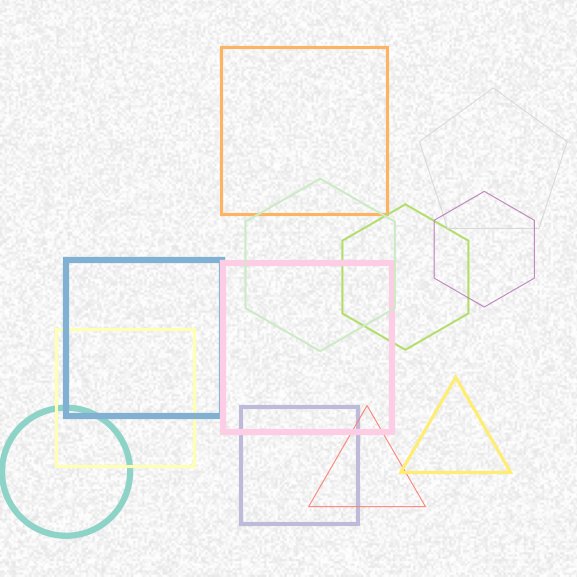[{"shape": "circle", "thickness": 3, "radius": 0.55, "center": [0.114, 0.182]}, {"shape": "square", "thickness": 1.5, "radius": 0.6, "center": [0.217, 0.31]}, {"shape": "square", "thickness": 2, "radius": 0.51, "center": [0.518, 0.193]}, {"shape": "triangle", "thickness": 0.5, "radius": 0.58, "center": [0.636, 0.18]}, {"shape": "square", "thickness": 3, "radius": 0.68, "center": [0.25, 0.414]}, {"shape": "square", "thickness": 1.5, "radius": 0.72, "center": [0.526, 0.773]}, {"shape": "hexagon", "thickness": 1, "radius": 0.63, "center": [0.702, 0.519]}, {"shape": "square", "thickness": 3, "radius": 0.73, "center": [0.532, 0.397]}, {"shape": "pentagon", "thickness": 0.5, "radius": 0.67, "center": [0.854, 0.712]}, {"shape": "hexagon", "thickness": 0.5, "radius": 0.5, "center": [0.839, 0.568]}, {"shape": "hexagon", "thickness": 1, "radius": 0.75, "center": [0.554, 0.54]}, {"shape": "triangle", "thickness": 1.5, "radius": 0.55, "center": [0.789, 0.236]}]